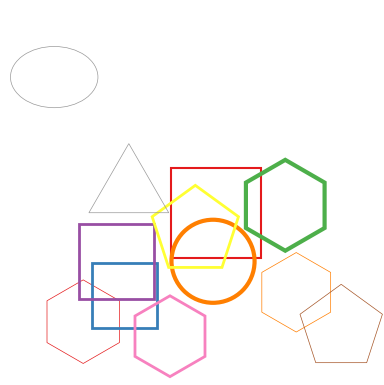[{"shape": "square", "thickness": 1.5, "radius": 0.58, "center": [0.561, 0.446]}, {"shape": "hexagon", "thickness": 0.5, "radius": 0.54, "center": [0.216, 0.164]}, {"shape": "square", "thickness": 2, "radius": 0.42, "center": [0.324, 0.232]}, {"shape": "hexagon", "thickness": 3, "radius": 0.59, "center": [0.741, 0.467]}, {"shape": "square", "thickness": 2, "radius": 0.49, "center": [0.302, 0.321]}, {"shape": "hexagon", "thickness": 0.5, "radius": 0.52, "center": [0.769, 0.241]}, {"shape": "circle", "thickness": 3, "radius": 0.54, "center": [0.553, 0.321]}, {"shape": "pentagon", "thickness": 2, "radius": 0.59, "center": [0.507, 0.401]}, {"shape": "pentagon", "thickness": 0.5, "radius": 0.56, "center": [0.886, 0.149]}, {"shape": "hexagon", "thickness": 2, "radius": 0.52, "center": [0.442, 0.127]}, {"shape": "triangle", "thickness": 0.5, "radius": 0.6, "center": [0.335, 0.507]}, {"shape": "oval", "thickness": 0.5, "radius": 0.57, "center": [0.141, 0.8]}]